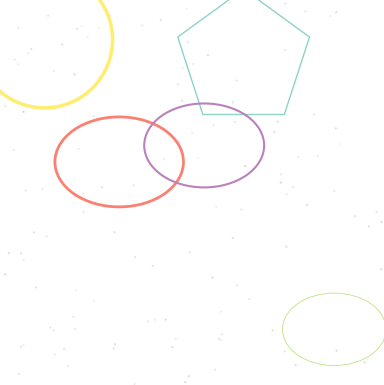[{"shape": "pentagon", "thickness": 1, "radius": 0.9, "center": [0.633, 0.848]}, {"shape": "oval", "thickness": 2, "radius": 0.83, "center": [0.31, 0.58]}, {"shape": "oval", "thickness": 0.5, "radius": 0.67, "center": [0.868, 0.145]}, {"shape": "oval", "thickness": 1.5, "radius": 0.78, "center": [0.53, 0.622]}, {"shape": "circle", "thickness": 2.5, "radius": 0.89, "center": [0.115, 0.897]}]